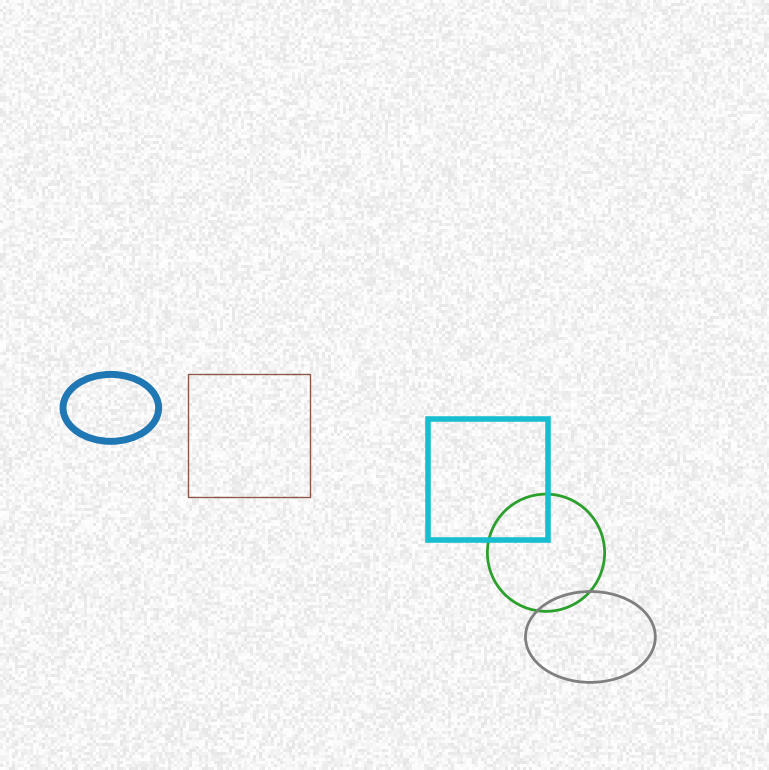[{"shape": "oval", "thickness": 2.5, "radius": 0.31, "center": [0.144, 0.47]}, {"shape": "circle", "thickness": 1, "radius": 0.38, "center": [0.709, 0.282]}, {"shape": "square", "thickness": 0.5, "radius": 0.4, "center": [0.323, 0.434]}, {"shape": "oval", "thickness": 1, "radius": 0.42, "center": [0.767, 0.173]}, {"shape": "square", "thickness": 2, "radius": 0.39, "center": [0.634, 0.378]}]